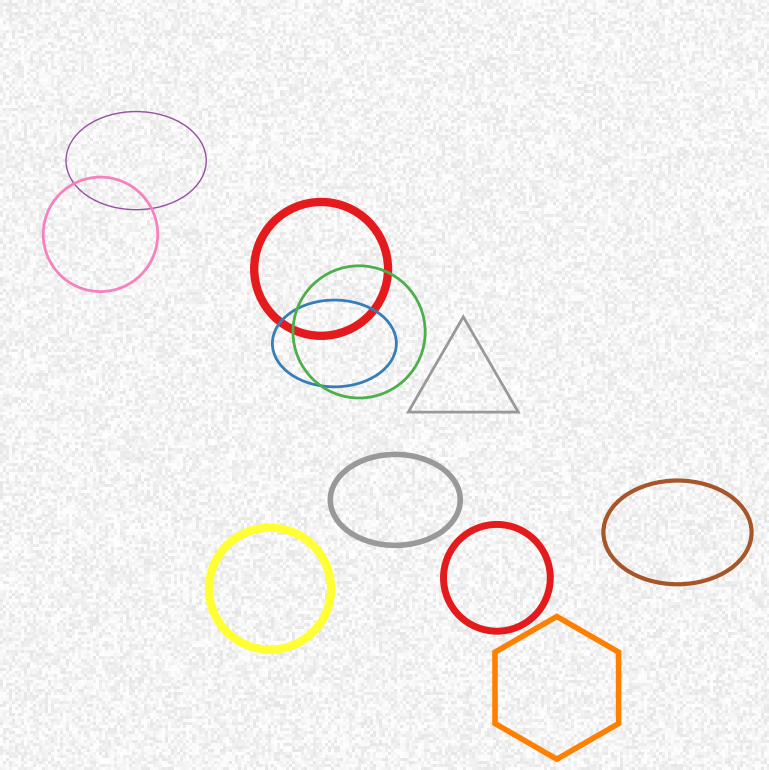[{"shape": "circle", "thickness": 3, "radius": 0.43, "center": [0.417, 0.651]}, {"shape": "circle", "thickness": 2.5, "radius": 0.35, "center": [0.645, 0.25]}, {"shape": "oval", "thickness": 1, "radius": 0.4, "center": [0.434, 0.554]}, {"shape": "circle", "thickness": 1, "radius": 0.43, "center": [0.466, 0.569]}, {"shape": "oval", "thickness": 0.5, "radius": 0.46, "center": [0.177, 0.791]}, {"shape": "hexagon", "thickness": 2, "radius": 0.46, "center": [0.723, 0.107]}, {"shape": "circle", "thickness": 3, "radius": 0.4, "center": [0.351, 0.235]}, {"shape": "oval", "thickness": 1.5, "radius": 0.48, "center": [0.88, 0.309]}, {"shape": "circle", "thickness": 1, "radius": 0.37, "center": [0.13, 0.696]}, {"shape": "oval", "thickness": 2, "radius": 0.42, "center": [0.513, 0.351]}, {"shape": "triangle", "thickness": 1, "radius": 0.41, "center": [0.602, 0.506]}]